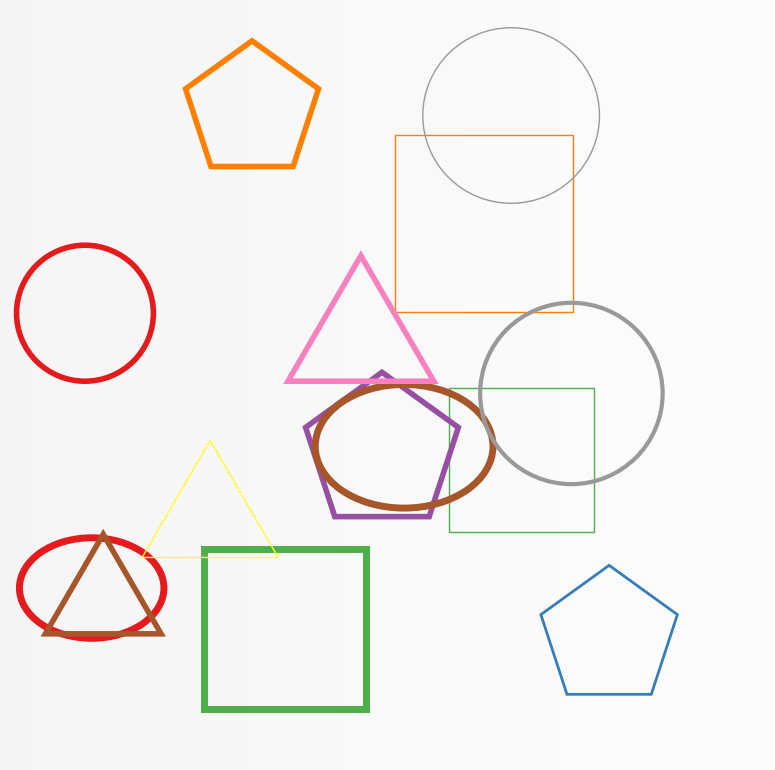[{"shape": "oval", "thickness": 2.5, "radius": 0.47, "center": [0.118, 0.236]}, {"shape": "circle", "thickness": 2, "radius": 0.44, "center": [0.11, 0.593]}, {"shape": "pentagon", "thickness": 1, "radius": 0.46, "center": [0.786, 0.173]}, {"shape": "square", "thickness": 0.5, "radius": 0.47, "center": [0.673, 0.402]}, {"shape": "square", "thickness": 2.5, "radius": 0.52, "center": [0.367, 0.183]}, {"shape": "pentagon", "thickness": 2, "radius": 0.52, "center": [0.493, 0.413]}, {"shape": "pentagon", "thickness": 2, "radius": 0.45, "center": [0.325, 0.857]}, {"shape": "square", "thickness": 0.5, "radius": 0.57, "center": [0.625, 0.71]}, {"shape": "triangle", "thickness": 0.5, "radius": 0.51, "center": [0.271, 0.327]}, {"shape": "oval", "thickness": 2.5, "radius": 0.57, "center": [0.521, 0.42]}, {"shape": "triangle", "thickness": 2, "radius": 0.43, "center": [0.133, 0.22]}, {"shape": "triangle", "thickness": 2, "radius": 0.54, "center": [0.466, 0.559]}, {"shape": "circle", "thickness": 1.5, "radius": 0.59, "center": [0.737, 0.489]}, {"shape": "circle", "thickness": 0.5, "radius": 0.57, "center": [0.66, 0.85]}]